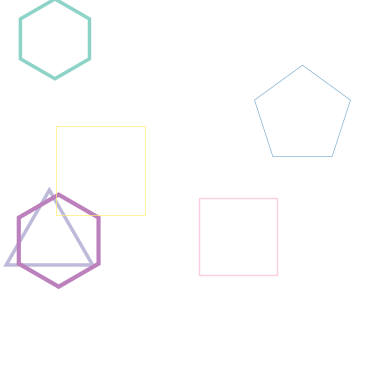[{"shape": "hexagon", "thickness": 2.5, "radius": 0.52, "center": [0.143, 0.899]}, {"shape": "triangle", "thickness": 2.5, "radius": 0.65, "center": [0.128, 0.377]}, {"shape": "pentagon", "thickness": 0.5, "radius": 0.66, "center": [0.786, 0.7]}, {"shape": "square", "thickness": 1, "radius": 0.51, "center": [0.618, 0.386]}, {"shape": "hexagon", "thickness": 3, "radius": 0.6, "center": [0.152, 0.375]}, {"shape": "square", "thickness": 0.5, "radius": 0.57, "center": [0.261, 0.557]}]